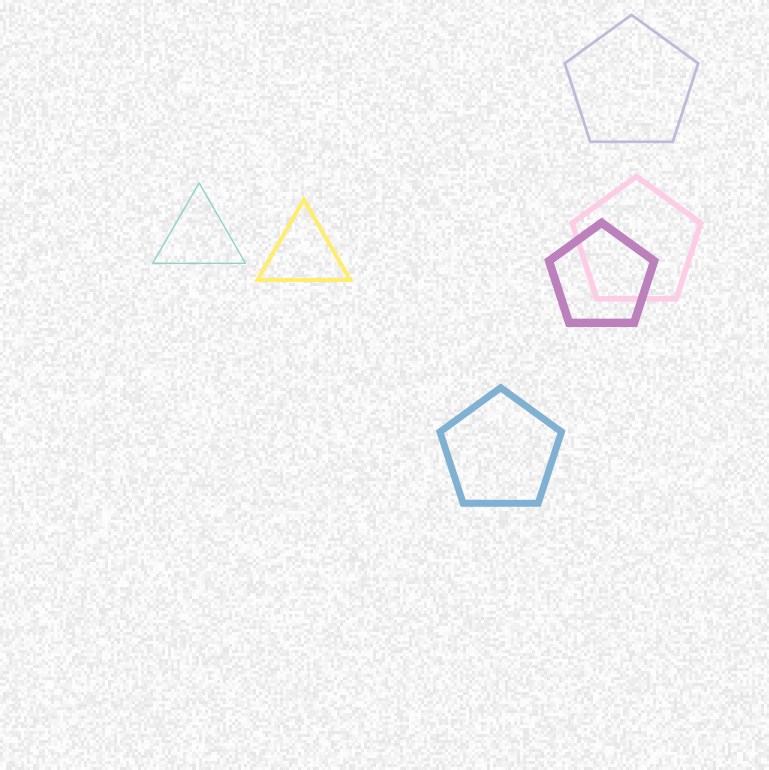[{"shape": "triangle", "thickness": 0.5, "radius": 0.35, "center": [0.259, 0.693]}, {"shape": "pentagon", "thickness": 1, "radius": 0.46, "center": [0.82, 0.89]}, {"shape": "pentagon", "thickness": 2.5, "radius": 0.41, "center": [0.65, 0.414]}, {"shape": "pentagon", "thickness": 2, "radius": 0.44, "center": [0.827, 0.683]}, {"shape": "pentagon", "thickness": 3, "radius": 0.36, "center": [0.781, 0.639]}, {"shape": "triangle", "thickness": 1.5, "radius": 0.35, "center": [0.395, 0.671]}]